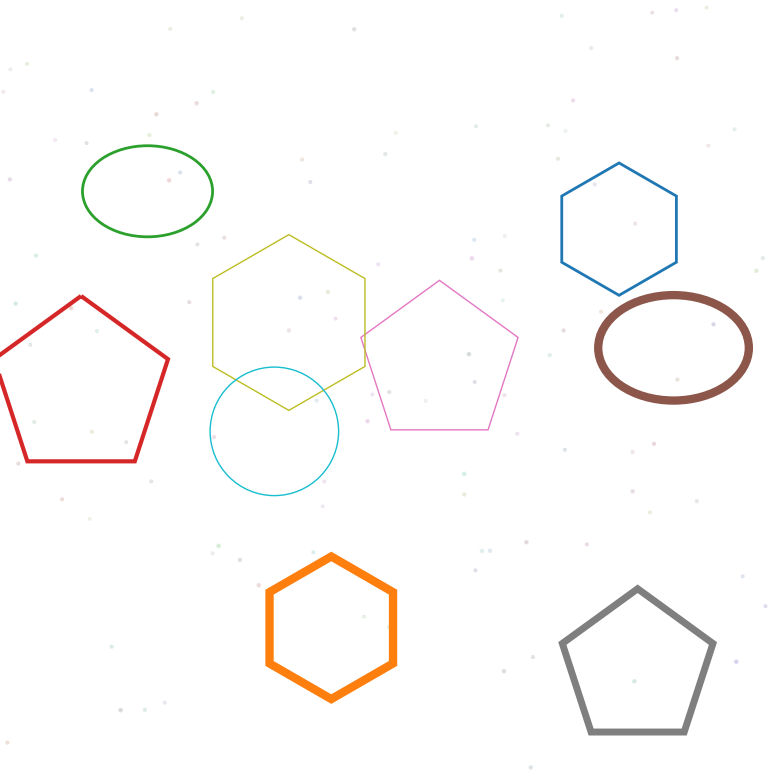[{"shape": "hexagon", "thickness": 1, "radius": 0.43, "center": [0.804, 0.702]}, {"shape": "hexagon", "thickness": 3, "radius": 0.46, "center": [0.43, 0.185]}, {"shape": "oval", "thickness": 1, "radius": 0.42, "center": [0.192, 0.752]}, {"shape": "pentagon", "thickness": 1.5, "radius": 0.59, "center": [0.105, 0.497]}, {"shape": "oval", "thickness": 3, "radius": 0.49, "center": [0.875, 0.548]}, {"shape": "pentagon", "thickness": 0.5, "radius": 0.54, "center": [0.571, 0.529]}, {"shape": "pentagon", "thickness": 2.5, "radius": 0.51, "center": [0.828, 0.133]}, {"shape": "hexagon", "thickness": 0.5, "radius": 0.57, "center": [0.375, 0.581]}, {"shape": "circle", "thickness": 0.5, "radius": 0.42, "center": [0.356, 0.44]}]